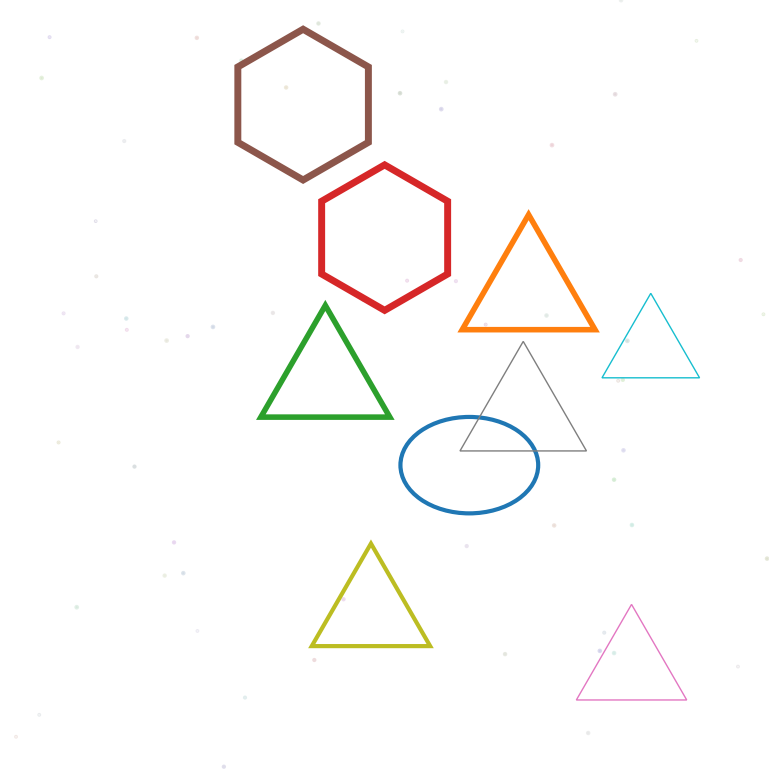[{"shape": "oval", "thickness": 1.5, "radius": 0.45, "center": [0.61, 0.396]}, {"shape": "triangle", "thickness": 2, "radius": 0.5, "center": [0.687, 0.622]}, {"shape": "triangle", "thickness": 2, "radius": 0.48, "center": [0.423, 0.507]}, {"shape": "hexagon", "thickness": 2.5, "radius": 0.47, "center": [0.5, 0.691]}, {"shape": "hexagon", "thickness": 2.5, "radius": 0.49, "center": [0.394, 0.864]}, {"shape": "triangle", "thickness": 0.5, "radius": 0.41, "center": [0.82, 0.132]}, {"shape": "triangle", "thickness": 0.5, "radius": 0.47, "center": [0.68, 0.462]}, {"shape": "triangle", "thickness": 1.5, "radius": 0.44, "center": [0.482, 0.205]}, {"shape": "triangle", "thickness": 0.5, "radius": 0.37, "center": [0.845, 0.546]}]